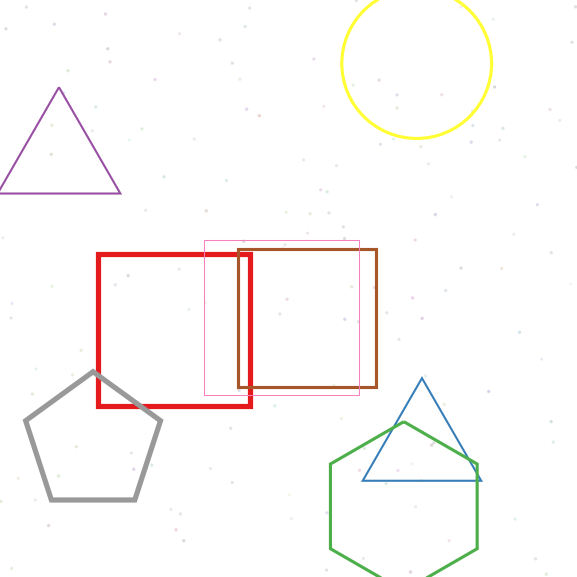[{"shape": "square", "thickness": 2.5, "radius": 0.66, "center": [0.301, 0.428]}, {"shape": "triangle", "thickness": 1, "radius": 0.59, "center": [0.731, 0.226]}, {"shape": "hexagon", "thickness": 1.5, "radius": 0.73, "center": [0.699, 0.122]}, {"shape": "triangle", "thickness": 1, "radius": 0.61, "center": [0.102, 0.725]}, {"shape": "circle", "thickness": 1.5, "radius": 0.65, "center": [0.722, 0.889]}, {"shape": "square", "thickness": 1.5, "radius": 0.6, "center": [0.531, 0.448]}, {"shape": "square", "thickness": 0.5, "radius": 0.67, "center": [0.487, 0.449]}, {"shape": "pentagon", "thickness": 2.5, "radius": 0.61, "center": [0.161, 0.233]}]